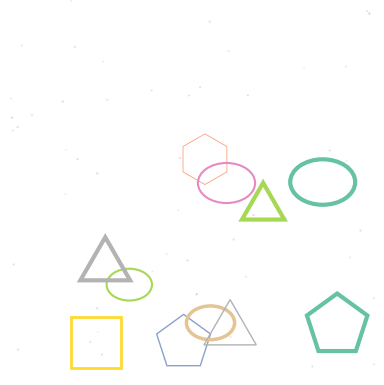[{"shape": "pentagon", "thickness": 3, "radius": 0.41, "center": [0.876, 0.155]}, {"shape": "oval", "thickness": 3, "radius": 0.42, "center": [0.838, 0.527]}, {"shape": "hexagon", "thickness": 0.5, "radius": 0.33, "center": [0.532, 0.586]}, {"shape": "pentagon", "thickness": 1, "radius": 0.37, "center": [0.477, 0.11]}, {"shape": "oval", "thickness": 1.5, "radius": 0.37, "center": [0.588, 0.525]}, {"shape": "oval", "thickness": 1.5, "radius": 0.29, "center": [0.336, 0.261]}, {"shape": "triangle", "thickness": 3, "radius": 0.32, "center": [0.683, 0.462]}, {"shape": "square", "thickness": 2, "radius": 0.33, "center": [0.249, 0.11]}, {"shape": "oval", "thickness": 2.5, "radius": 0.31, "center": [0.547, 0.162]}, {"shape": "triangle", "thickness": 3, "radius": 0.37, "center": [0.273, 0.309]}, {"shape": "triangle", "thickness": 1, "radius": 0.39, "center": [0.598, 0.143]}]